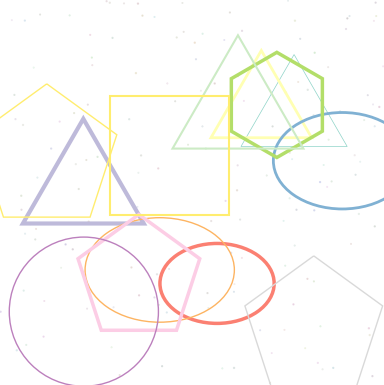[{"shape": "triangle", "thickness": 0.5, "radius": 0.8, "center": [0.764, 0.699]}, {"shape": "triangle", "thickness": 2, "radius": 0.75, "center": [0.679, 0.718]}, {"shape": "triangle", "thickness": 3, "radius": 0.91, "center": [0.216, 0.51]}, {"shape": "oval", "thickness": 2.5, "radius": 0.74, "center": [0.564, 0.264]}, {"shape": "oval", "thickness": 2, "radius": 0.89, "center": [0.889, 0.582]}, {"shape": "oval", "thickness": 1, "radius": 0.97, "center": [0.415, 0.299]}, {"shape": "hexagon", "thickness": 2.5, "radius": 0.68, "center": [0.719, 0.727]}, {"shape": "pentagon", "thickness": 2.5, "radius": 0.83, "center": [0.361, 0.277]}, {"shape": "pentagon", "thickness": 1, "radius": 0.94, "center": [0.815, 0.147]}, {"shape": "circle", "thickness": 1, "radius": 0.97, "center": [0.218, 0.19]}, {"shape": "triangle", "thickness": 1.5, "radius": 0.98, "center": [0.618, 0.712]}, {"shape": "pentagon", "thickness": 1, "radius": 0.96, "center": [0.121, 0.591]}, {"shape": "square", "thickness": 1.5, "radius": 0.77, "center": [0.441, 0.596]}]